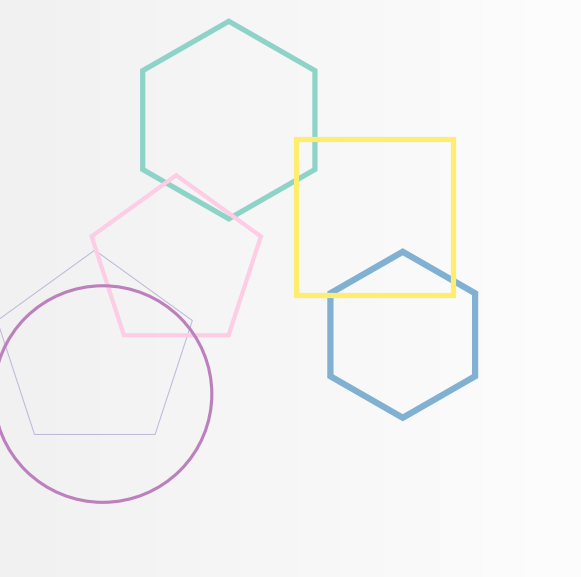[{"shape": "hexagon", "thickness": 2.5, "radius": 0.86, "center": [0.394, 0.791]}, {"shape": "pentagon", "thickness": 0.5, "radius": 0.88, "center": [0.163, 0.39]}, {"shape": "hexagon", "thickness": 3, "radius": 0.72, "center": [0.693, 0.419]}, {"shape": "pentagon", "thickness": 2, "radius": 0.77, "center": [0.303, 0.542]}, {"shape": "circle", "thickness": 1.5, "radius": 0.94, "center": [0.177, 0.317]}, {"shape": "square", "thickness": 2.5, "radius": 0.68, "center": [0.644, 0.623]}]